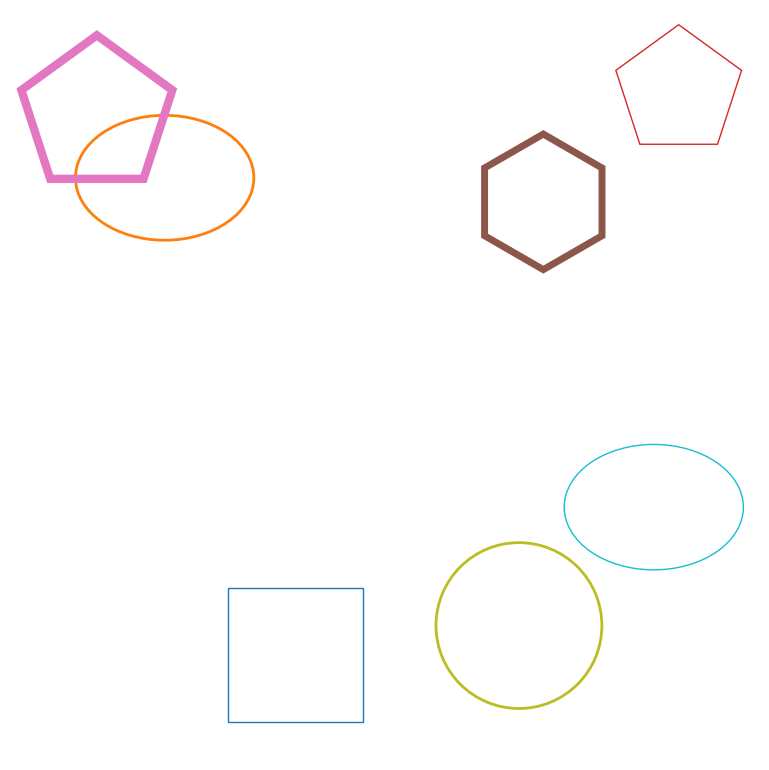[{"shape": "square", "thickness": 0.5, "radius": 0.44, "center": [0.384, 0.149]}, {"shape": "oval", "thickness": 1, "radius": 0.58, "center": [0.214, 0.769]}, {"shape": "pentagon", "thickness": 0.5, "radius": 0.43, "center": [0.881, 0.882]}, {"shape": "hexagon", "thickness": 2.5, "radius": 0.44, "center": [0.706, 0.738]}, {"shape": "pentagon", "thickness": 3, "radius": 0.52, "center": [0.126, 0.851]}, {"shape": "circle", "thickness": 1, "radius": 0.54, "center": [0.674, 0.188]}, {"shape": "oval", "thickness": 0.5, "radius": 0.58, "center": [0.849, 0.341]}]